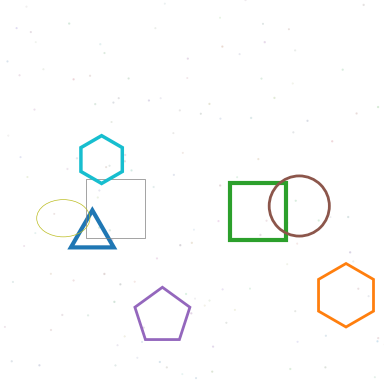[{"shape": "triangle", "thickness": 3, "radius": 0.32, "center": [0.24, 0.39]}, {"shape": "hexagon", "thickness": 2, "radius": 0.41, "center": [0.899, 0.233]}, {"shape": "square", "thickness": 3, "radius": 0.37, "center": [0.671, 0.451]}, {"shape": "pentagon", "thickness": 2, "radius": 0.38, "center": [0.422, 0.179]}, {"shape": "circle", "thickness": 2, "radius": 0.39, "center": [0.777, 0.465]}, {"shape": "square", "thickness": 0.5, "radius": 0.38, "center": [0.3, 0.458]}, {"shape": "oval", "thickness": 0.5, "radius": 0.35, "center": [0.164, 0.433]}, {"shape": "hexagon", "thickness": 2.5, "radius": 0.31, "center": [0.264, 0.586]}]